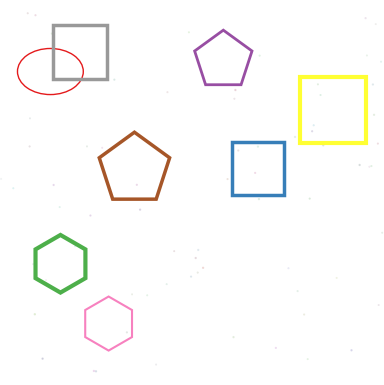[{"shape": "oval", "thickness": 1, "radius": 0.43, "center": [0.131, 0.814]}, {"shape": "square", "thickness": 2.5, "radius": 0.34, "center": [0.67, 0.562]}, {"shape": "hexagon", "thickness": 3, "radius": 0.37, "center": [0.157, 0.315]}, {"shape": "pentagon", "thickness": 2, "radius": 0.39, "center": [0.58, 0.843]}, {"shape": "square", "thickness": 3, "radius": 0.43, "center": [0.865, 0.714]}, {"shape": "pentagon", "thickness": 2.5, "radius": 0.48, "center": [0.349, 0.56]}, {"shape": "hexagon", "thickness": 1.5, "radius": 0.35, "center": [0.282, 0.16]}, {"shape": "square", "thickness": 2.5, "radius": 0.35, "center": [0.207, 0.866]}]